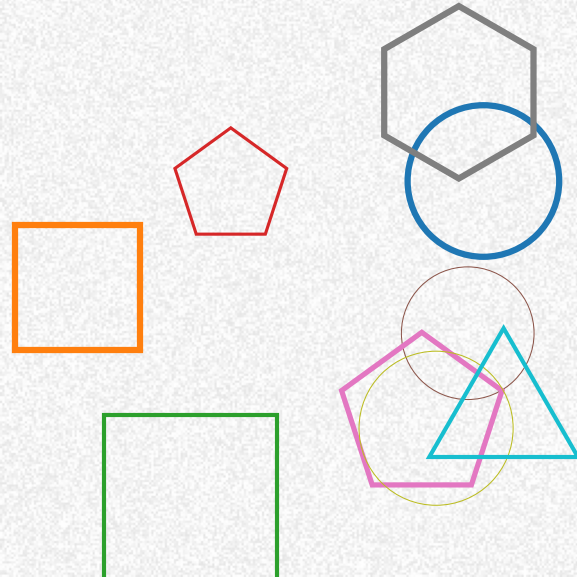[{"shape": "circle", "thickness": 3, "radius": 0.66, "center": [0.837, 0.686]}, {"shape": "square", "thickness": 3, "radius": 0.54, "center": [0.134, 0.502]}, {"shape": "square", "thickness": 2, "radius": 0.75, "center": [0.33, 0.132]}, {"shape": "pentagon", "thickness": 1.5, "radius": 0.51, "center": [0.4, 0.676]}, {"shape": "circle", "thickness": 0.5, "radius": 0.57, "center": [0.81, 0.422]}, {"shape": "pentagon", "thickness": 2.5, "radius": 0.73, "center": [0.73, 0.278]}, {"shape": "hexagon", "thickness": 3, "radius": 0.75, "center": [0.795, 0.839]}, {"shape": "circle", "thickness": 0.5, "radius": 0.67, "center": [0.755, 0.258]}, {"shape": "triangle", "thickness": 2, "radius": 0.74, "center": [0.872, 0.282]}]